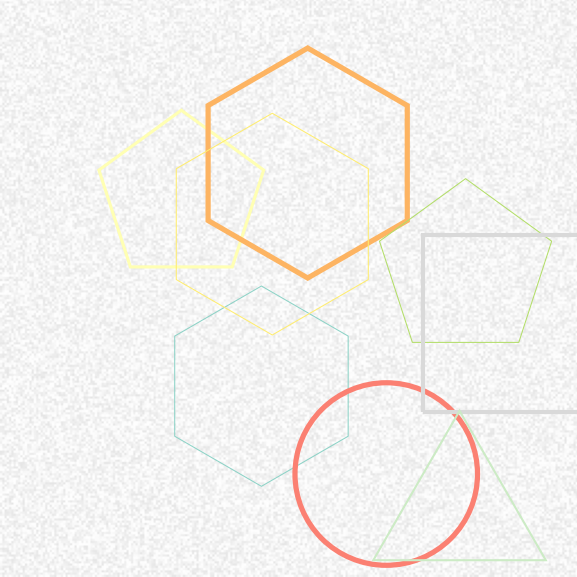[{"shape": "hexagon", "thickness": 0.5, "radius": 0.87, "center": [0.453, 0.33]}, {"shape": "pentagon", "thickness": 1.5, "radius": 0.75, "center": [0.314, 0.658]}, {"shape": "circle", "thickness": 2.5, "radius": 0.79, "center": [0.669, 0.178]}, {"shape": "hexagon", "thickness": 2.5, "radius": 1.0, "center": [0.533, 0.717]}, {"shape": "pentagon", "thickness": 0.5, "radius": 0.78, "center": [0.806, 0.533]}, {"shape": "square", "thickness": 2, "radius": 0.76, "center": [0.886, 0.439]}, {"shape": "triangle", "thickness": 1, "radius": 0.86, "center": [0.796, 0.115]}, {"shape": "hexagon", "thickness": 0.5, "radius": 0.96, "center": [0.471, 0.611]}]